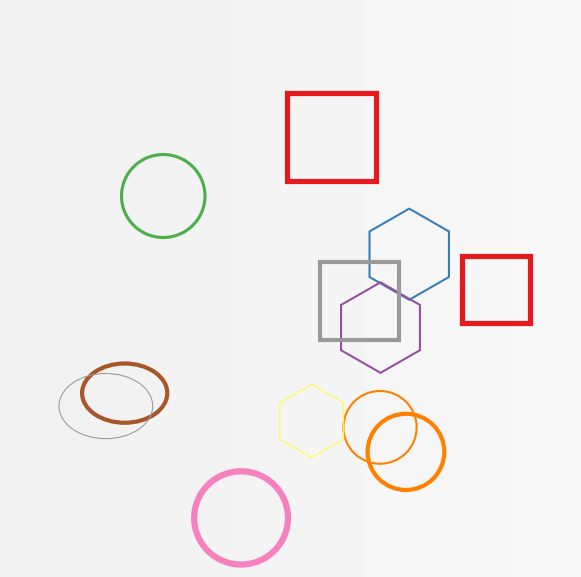[{"shape": "square", "thickness": 2.5, "radius": 0.29, "center": [0.854, 0.498]}, {"shape": "square", "thickness": 2.5, "radius": 0.38, "center": [0.571, 0.762]}, {"shape": "hexagon", "thickness": 1, "radius": 0.39, "center": [0.704, 0.559]}, {"shape": "circle", "thickness": 1.5, "radius": 0.36, "center": [0.281, 0.66]}, {"shape": "hexagon", "thickness": 1, "radius": 0.39, "center": [0.655, 0.432]}, {"shape": "circle", "thickness": 2, "radius": 0.33, "center": [0.698, 0.217]}, {"shape": "circle", "thickness": 1, "radius": 0.32, "center": [0.654, 0.259]}, {"shape": "hexagon", "thickness": 0.5, "radius": 0.32, "center": [0.536, 0.27]}, {"shape": "oval", "thickness": 2, "radius": 0.37, "center": [0.215, 0.318]}, {"shape": "circle", "thickness": 3, "radius": 0.4, "center": [0.415, 0.102]}, {"shape": "square", "thickness": 2, "radius": 0.34, "center": [0.619, 0.477]}, {"shape": "oval", "thickness": 0.5, "radius": 0.4, "center": [0.182, 0.296]}]